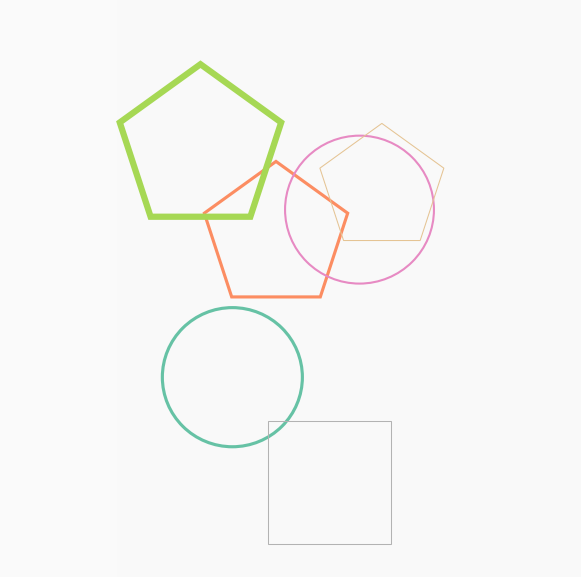[{"shape": "circle", "thickness": 1.5, "radius": 0.6, "center": [0.4, 0.346]}, {"shape": "pentagon", "thickness": 1.5, "radius": 0.65, "center": [0.475, 0.59]}, {"shape": "circle", "thickness": 1, "radius": 0.64, "center": [0.619, 0.636]}, {"shape": "pentagon", "thickness": 3, "radius": 0.73, "center": [0.345, 0.742]}, {"shape": "pentagon", "thickness": 0.5, "radius": 0.56, "center": [0.657, 0.673]}, {"shape": "square", "thickness": 0.5, "radius": 0.53, "center": [0.567, 0.163]}]